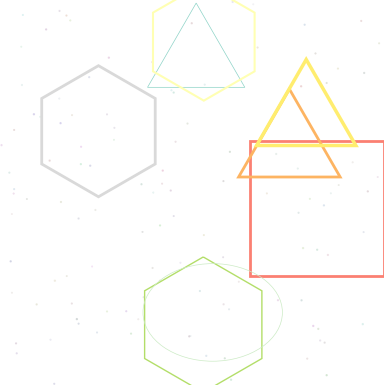[{"shape": "triangle", "thickness": 0.5, "radius": 0.73, "center": [0.51, 0.846]}, {"shape": "hexagon", "thickness": 1.5, "radius": 0.76, "center": [0.529, 0.891]}, {"shape": "square", "thickness": 2, "radius": 0.87, "center": [0.824, 0.458]}, {"shape": "triangle", "thickness": 2, "radius": 0.76, "center": [0.752, 0.616]}, {"shape": "hexagon", "thickness": 1, "radius": 0.88, "center": [0.528, 0.157]}, {"shape": "hexagon", "thickness": 2, "radius": 0.85, "center": [0.256, 0.659]}, {"shape": "oval", "thickness": 0.5, "radius": 0.91, "center": [0.552, 0.189]}, {"shape": "triangle", "thickness": 2.5, "radius": 0.74, "center": [0.795, 0.697]}]